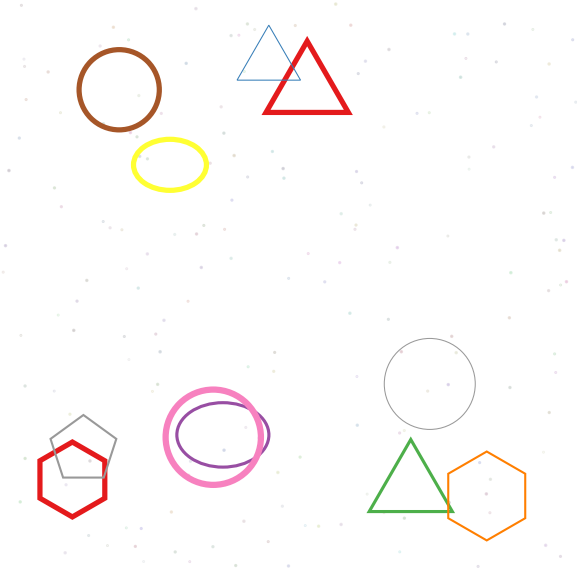[{"shape": "triangle", "thickness": 2.5, "radius": 0.41, "center": [0.532, 0.846]}, {"shape": "hexagon", "thickness": 2.5, "radius": 0.32, "center": [0.125, 0.169]}, {"shape": "triangle", "thickness": 0.5, "radius": 0.32, "center": [0.465, 0.892]}, {"shape": "triangle", "thickness": 1.5, "radius": 0.42, "center": [0.711, 0.155]}, {"shape": "oval", "thickness": 1.5, "radius": 0.4, "center": [0.386, 0.246]}, {"shape": "hexagon", "thickness": 1, "radius": 0.38, "center": [0.843, 0.14]}, {"shape": "oval", "thickness": 2.5, "radius": 0.32, "center": [0.294, 0.714]}, {"shape": "circle", "thickness": 2.5, "radius": 0.35, "center": [0.206, 0.844]}, {"shape": "circle", "thickness": 3, "radius": 0.41, "center": [0.369, 0.242]}, {"shape": "circle", "thickness": 0.5, "radius": 0.39, "center": [0.744, 0.334]}, {"shape": "pentagon", "thickness": 1, "radius": 0.3, "center": [0.144, 0.221]}]